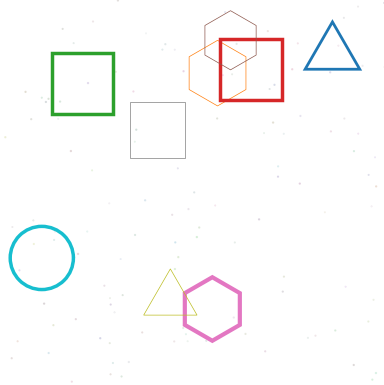[{"shape": "triangle", "thickness": 2, "radius": 0.41, "center": [0.863, 0.861]}, {"shape": "hexagon", "thickness": 0.5, "radius": 0.43, "center": [0.565, 0.81]}, {"shape": "square", "thickness": 2.5, "radius": 0.39, "center": [0.215, 0.783]}, {"shape": "square", "thickness": 2.5, "radius": 0.4, "center": [0.651, 0.819]}, {"shape": "hexagon", "thickness": 0.5, "radius": 0.38, "center": [0.599, 0.895]}, {"shape": "hexagon", "thickness": 3, "radius": 0.41, "center": [0.551, 0.197]}, {"shape": "square", "thickness": 0.5, "radius": 0.36, "center": [0.409, 0.662]}, {"shape": "triangle", "thickness": 0.5, "radius": 0.4, "center": [0.442, 0.222]}, {"shape": "circle", "thickness": 2.5, "radius": 0.41, "center": [0.109, 0.33]}]